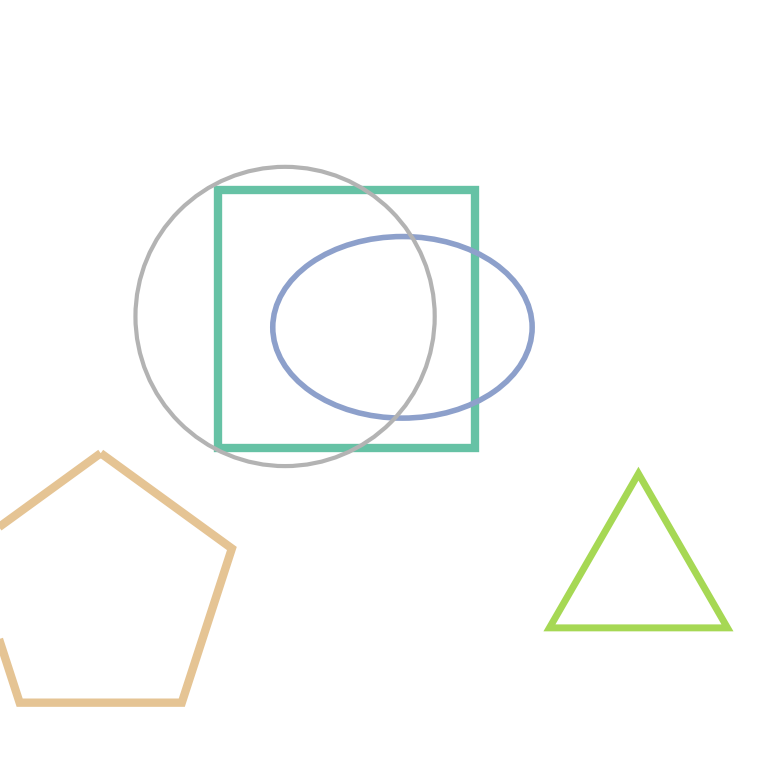[{"shape": "square", "thickness": 3, "radius": 0.84, "center": [0.45, 0.586]}, {"shape": "oval", "thickness": 2, "radius": 0.84, "center": [0.523, 0.575]}, {"shape": "triangle", "thickness": 2.5, "radius": 0.67, "center": [0.829, 0.251]}, {"shape": "pentagon", "thickness": 3, "radius": 0.9, "center": [0.131, 0.232]}, {"shape": "circle", "thickness": 1.5, "radius": 0.97, "center": [0.37, 0.589]}]